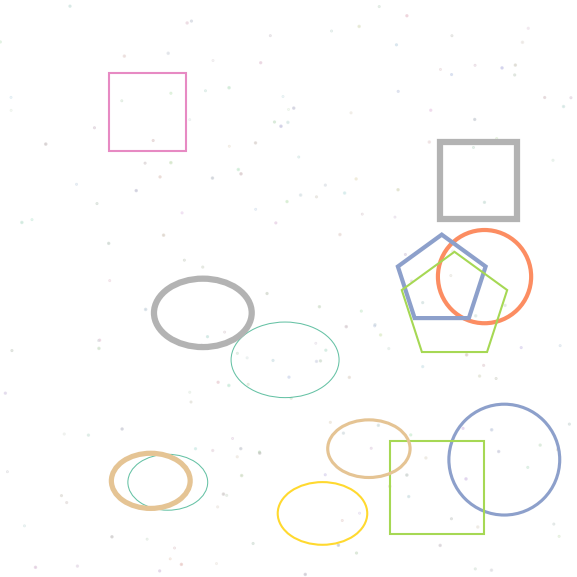[{"shape": "oval", "thickness": 0.5, "radius": 0.35, "center": [0.291, 0.164]}, {"shape": "oval", "thickness": 0.5, "radius": 0.47, "center": [0.494, 0.376]}, {"shape": "circle", "thickness": 2, "radius": 0.4, "center": [0.839, 0.52]}, {"shape": "pentagon", "thickness": 2, "radius": 0.4, "center": [0.765, 0.513]}, {"shape": "circle", "thickness": 1.5, "radius": 0.48, "center": [0.873, 0.203]}, {"shape": "square", "thickness": 1, "radius": 0.33, "center": [0.256, 0.805]}, {"shape": "pentagon", "thickness": 1, "radius": 0.48, "center": [0.787, 0.467]}, {"shape": "square", "thickness": 1, "radius": 0.41, "center": [0.757, 0.155]}, {"shape": "oval", "thickness": 1, "radius": 0.39, "center": [0.558, 0.11]}, {"shape": "oval", "thickness": 2.5, "radius": 0.34, "center": [0.261, 0.167]}, {"shape": "oval", "thickness": 1.5, "radius": 0.36, "center": [0.639, 0.222]}, {"shape": "square", "thickness": 3, "radius": 0.34, "center": [0.829, 0.687]}, {"shape": "oval", "thickness": 3, "radius": 0.42, "center": [0.351, 0.457]}]